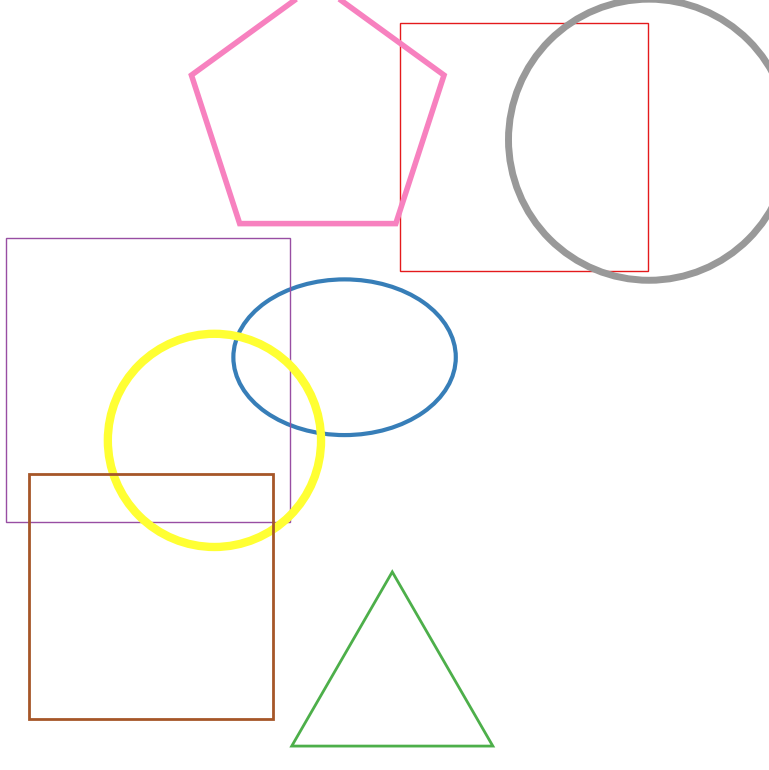[{"shape": "square", "thickness": 0.5, "radius": 0.8, "center": [0.68, 0.809]}, {"shape": "oval", "thickness": 1.5, "radius": 0.72, "center": [0.448, 0.536]}, {"shape": "triangle", "thickness": 1, "radius": 0.75, "center": [0.509, 0.106]}, {"shape": "square", "thickness": 0.5, "radius": 0.92, "center": [0.192, 0.506]}, {"shape": "circle", "thickness": 3, "radius": 0.69, "center": [0.279, 0.428]}, {"shape": "square", "thickness": 1, "radius": 0.79, "center": [0.196, 0.225]}, {"shape": "pentagon", "thickness": 2, "radius": 0.86, "center": [0.413, 0.849]}, {"shape": "circle", "thickness": 2.5, "radius": 0.91, "center": [0.843, 0.819]}]